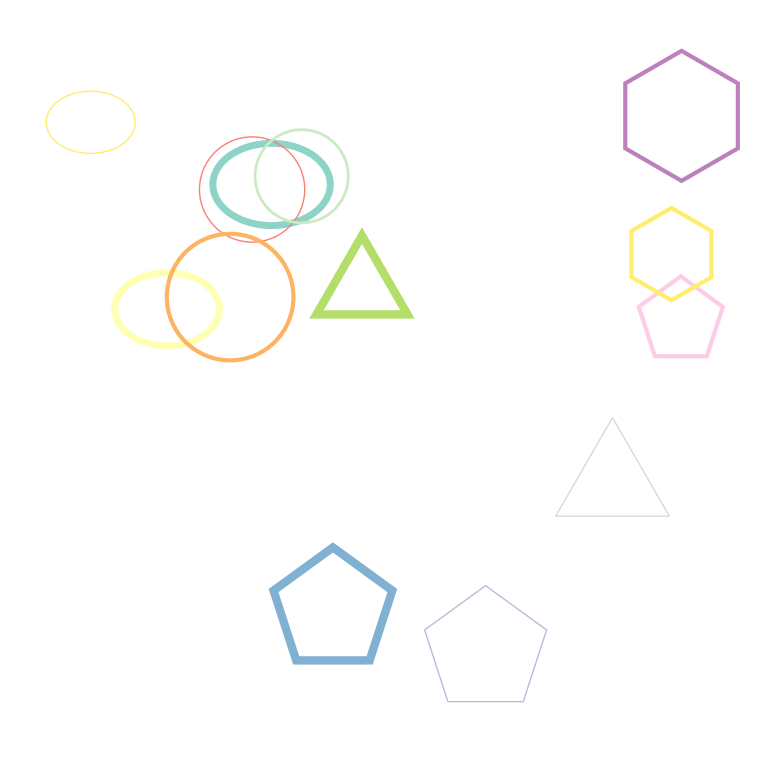[{"shape": "oval", "thickness": 2.5, "radius": 0.38, "center": [0.353, 0.76]}, {"shape": "oval", "thickness": 2.5, "radius": 0.34, "center": [0.217, 0.598]}, {"shape": "pentagon", "thickness": 0.5, "radius": 0.42, "center": [0.631, 0.156]}, {"shape": "circle", "thickness": 0.5, "radius": 0.34, "center": [0.327, 0.754]}, {"shape": "pentagon", "thickness": 3, "radius": 0.41, "center": [0.432, 0.208]}, {"shape": "circle", "thickness": 1.5, "radius": 0.41, "center": [0.299, 0.614]}, {"shape": "triangle", "thickness": 3, "radius": 0.34, "center": [0.47, 0.626]}, {"shape": "pentagon", "thickness": 1.5, "radius": 0.29, "center": [0.884, 0.584]}, {"shape": "triangle", "thickness": 0.5, "radius": 0.43, "center": [0.795, 0.372]}, {"shape": "hexagon", "thickness": 1.5, "radius": 0.42, "center": [0.885, 0.85]}, {"shape": "circle", "thickness": 1, "radius": 0.3, "center": [0.392, 0.771]}, {"shape": "oval", "thickness": 0.5, "radius": 0.29, "center": [0.118, 0.841]}, {"shape": "hexagon", "thickness": 1.5, "radius": 0.3, "center": [0.872, 0.67]}]